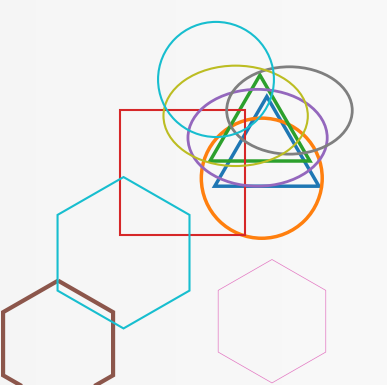[{"shape": "triangle", "thickness": 2.5, "radius": 0.78, "center": [0.689, 0.594]}, {"shape": "circle", "thickness": 2.5, "radius": 0.78, "center": [0.676, 0.537]}, {"shape": "triangle", "thickness": 2.5, "radius": 0.74, "center": [0.671, 0.656]}, {"shape": "square", "thickness": 1.5, "radius": 0.81, "center": [0.471, 0.552]}, {"shape": "oval", "thickness": 2, "radius": 0.9, "center": [0.665, 0.642]}, {"shape": "hexagon", "thickness": 3, "radius": 0.82, "center": [0.15, 0.107]}, {"shape": "hexagon", "thickness": 0.5, "radius": 0.8, "center": [0.702, 0.166]}, {"shape": "oval", "thickness": 2, "radius": 0.81, "center": [0.747, 0.713]}, {"shape": "oval", "thickness": 1.5, "radius": 0.93, "center": [0.608, 0.699]}, {"shape": "circle", "thickness": 1.5, "radius": 0.75, "center": [0.557, 0.794]}, {"shape": "hexagon", "thickness": 1.5, "radius": 0.98, "center": [0.319, 0.344]}]